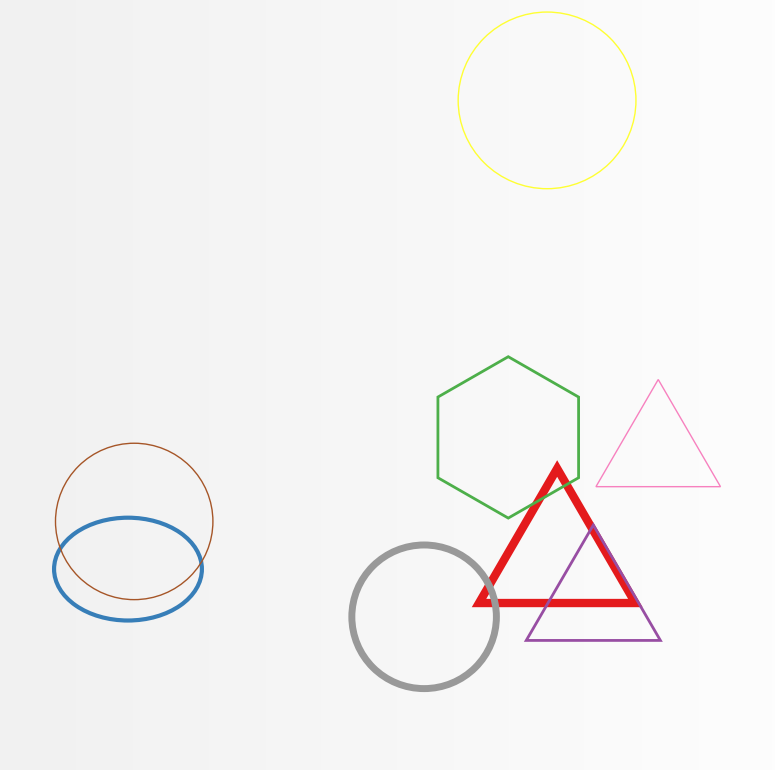[{"shape": "triangle", "thickness": 3, "radius": 0.58, "center": [0.719, 0.275]}, {"shape": "oval", "thickness": 1.5, "radius": 0.48, "center": [0.165, 0.261]}, {"shape": "hexagon", "thickness": 1, "radius": 0.52, "center": [0.656, 0.432]}, {"shape": "triangle", "thickness": 1, "radius": 0.5, "center": [0.766, 0.218]}, {"shape": "circle", "thickness": 0.5, "radius": 0.57, "center": [0.706, 0.87]}, {"shape": "circle", "thickness": 0.5, "radius": 0.51, "center": [0.173, 0.323]}, {"shape": "triangle", "thickness": 0.5, "radius": 0.46, "center": [0.849, 0.414]}, {"shape": "circle", "thickness": 2.5, "radius": 0.47, "center": [0.547, 0.199]}]